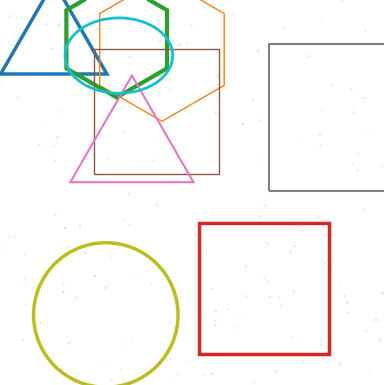[{"shape": "triangle", "thickness": 2.5, "radius": 0.8, "center": [0.14, 0.887]}, {"shape": "hexagon", "thickness": 1, "radius": 0.93, "center": [0.421, 0.872]}, {"shape": "hexagon", "thickness": 3, "radius": 0.75, "center": [0.303, 0.898]}, {"shape": "square", "thickness": 2.5, "radius": 0.85, "center": [0.685, 0.251]}, {"shape": "square", "thickness": 1, "radius": 0.81, "center": [0.406, 0.71]}, {"shape": "triangle", "thickness": 1.5, "radius": 0.92, "center": [0.343, 0.619]}, {"shape": "square", "thickness": 1.5, "radius": 0.95, "center": [0.89, 0.694]}, {"shape": "circle", "thickness": 2.5, "radius": 0.94, "center": [0.275, 0.182]}, {"shape": "oval", "thickness": 2, "radius": 0.7, "center": [0.309, 0.856]}]